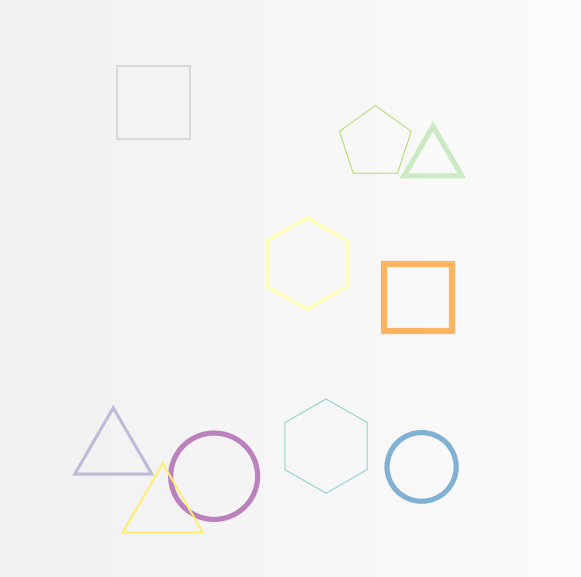[{"shape": "hexagon", "thickness": 0.5, "radius": 0.41, "center": [0.561, 0.227]}, {"shape": "hexagon", "thickness": 1.5, "radius": 0.4, "center": [0.528, 0.543]}, {"shape": "triangle", "thickness": 1.5, "radius": 0.38, "center": [0.195, 0.216]}, {"shape": "circle", "thickness": 2.5, "radius": 0.3, "center": [0.725, 0.191]}, {"shape": "square", "thickness": 3, "radius": 0.29, "center": [0.719, 0.484]}, {"shape": "pentagon", "thickness": 0.5, "radius": 0.32, "center": [0.646, 0.752]}, {"shape": "square", "thickness": 1, "radius": 0.32, "center": [0.264, 0.822]}, {"shape": "circle", "thickness": 2.5, "radius": 0.37, "center": [0.368, 0.174]}, {"shape": "triangle", "thickness": 2.5, "radius": 0.29, "center": [0.745, 0.723]}, {"shape": "triangle", "thickness": 1, "radius": 0.4, "center": [0.28, 0.117]}]